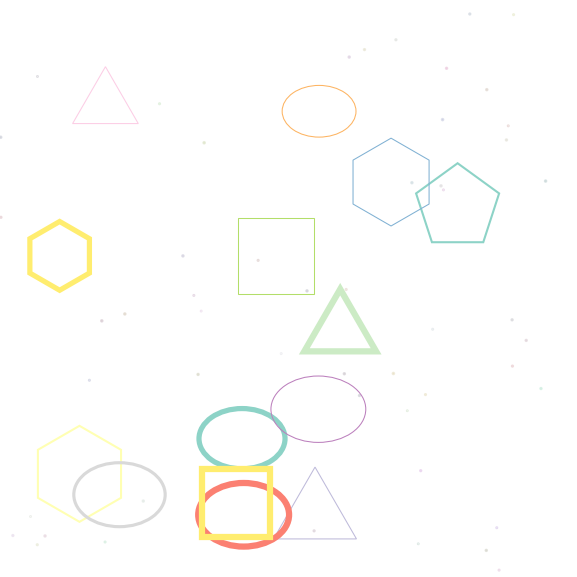[{"shape": "oval", "thickness": 2.5, "radius": 0.37, "center": [0.419, 0.24]}, {"shape": "pentagon", "thickness": 1, "radius": 0.38, "center": [0.792, 0.641]}, {"shape": "hexagon", "thickness": 1, "radius": 0.42, "center": [0.138, 0.179]}, {"shape": "triangle", "thickness": 0.5, "radius": 0.41, "center": [0.545, 0.107]}, {"shape": "oval", "thickness": 3, "radius": 0.39, "center": [0.422, 0.108]}, {"shape": "hexagon", "thickness": 0.5, "radius": 0.38, "center": [0.677, 0.684]}, {"shape": "oval", "thickness": 0.5, "radius": 0.32, "center": [0.553, 0.806]}, {"shape": "square", "thickness": 0.5, "radius": 0.33, "center": [0.478, 0.556]}, {"shape": "triangle", "thickness": 0.5, "radius": 0.33, "center": [0.183, 0.818]}, {"shape": "oval", "thickness": 1.5, "radius": 0.4, "center": [0.207, 0.143]}, {"shape": "oval", "thickness": 0.5, "radius": 0.41, "center": [0.551, 0.291]}, {"shape": "triangle", "thickness": 3, "radius": 0.36, "center": [0.589, 0.427]}, {"shape": "square", "thickness": 3, "radius": 0.3, "center": [0.409, 0.128]}, {"shape": "hexagon", "thickness": 2.5, "radius": 0.3, "center": [0.103, 0.556]}]